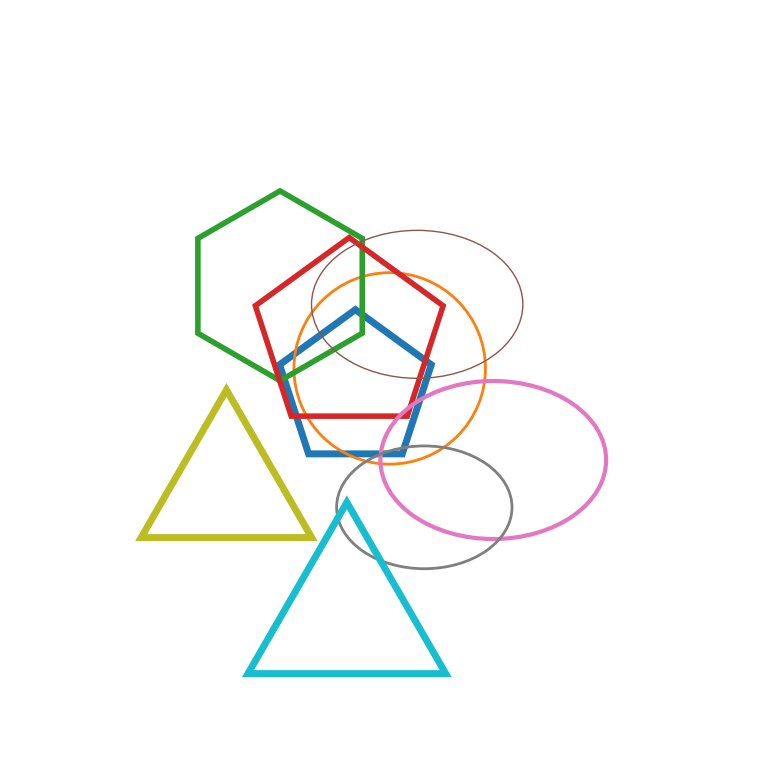[{"shape": "pentagon", "thickness": 2.5, "radius": 0.52, "center": [0.462, 0.494]}, {"shape": "circle", "thickness": 1, "radius": 0.62, "center": [0.506, 0.522]}, {"shape": "hexagon", "thickness": 2, "radius": 0.62, "center": [0.364, 0.629]}, {"shape": "pentagon", "thickness": 2, "radius": 0.64, "center": [0.454, 0.563]}, {"shape": "oval", "thickness": 0.5, "radius": 0.69, "center": [0.542, 0.605]}, {"shape": "oval", "thickness": 1.5, "radius": 0.73, "center": [0.641, 0.403]}, {"shape": "oval", "thickness": 1, "radius": 0.57, "center": [0.551, 0.341]}, {"shape": "triangle", "thickness": 2.5, "radius": 0.64, "center": [0.294, 0.366]}, {"shape": "triangle", "thickness": 2.5, "radius": 0.74, "center": [0.45, 0.199]}]